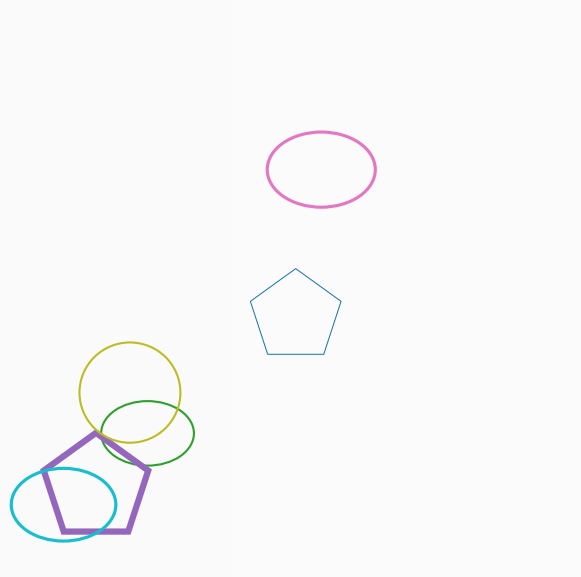[{"shape": "pentagon", "thickness": 0.5, "radius": 0.41, "center": [0.509, 0.452]}, {"shape": "oval", "thickness": 1, "radius": 0.4, "center": [0.254, 0.249]}, {"shape": "pentagon", "thickness": 3, "radius": 0.47, "center": [0.165, 0.155]}, {"shape": "oval", "thickness": 1.5, "radius": 0.46, "center": [0.553, 0.705]}, {"shape": "circle", "thickness": 1, "radius": 0.43, "center": [0.224, 0.319]}, {"shape": "oval", "thickness": 1.5, "radius": 0.45, "center": [0.109, 0.125]}]